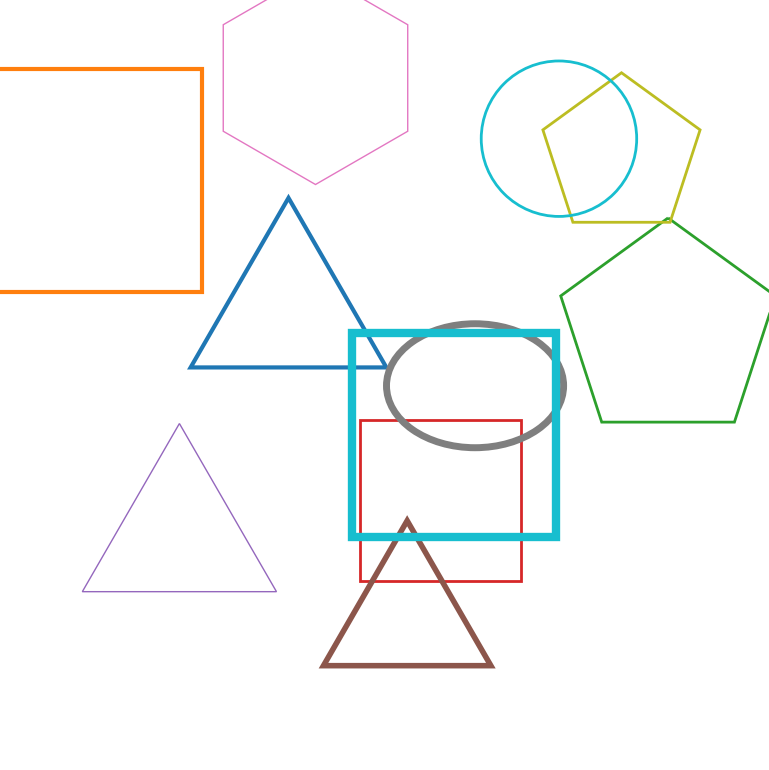[{"shape": "triangle", "thickness": 1.5, "radius": 0.73, "center": [0.375, 0.596]}, {"shape": "square", "thickness": 1.5, "radius": 0.72, "center": [0.118, 0.766]}, {"shape": "pentagon", "thickness": 1, "radius": 0.73, "center": [0.868, 0.57]}, {"shape": "square", "thickness": 1, "radius": 0.52, "center": [0.572, 0.35]}, {"shape": "triangle", "thickness": 0.5, "radius": 0.73, "center": [0.233, 0.304]}, {"shape": "triangle", "thickness": 2, "radius": 0.63, "center": [0.529, 0.198]}, {"shape": "hexagon", "thickness": 0.5, "radius": 0.69, "center": [0.41, 0.899]}, {"shape": "oval", "thickness": 2.5, "radius": 0.57, "center": [0.617, 0.499]}, {"shape": "pentagon", "thickness": 1, "radius": 0.54, "center": [0.807, 0.798]}, {"shape": "circle", "thickness": 1, "radius": 0.5, "center": [0.726, 0.82]}, {"shape": "square", "thickness": 3, "radius": 0.66, "center": [0.589, 0.435]}]